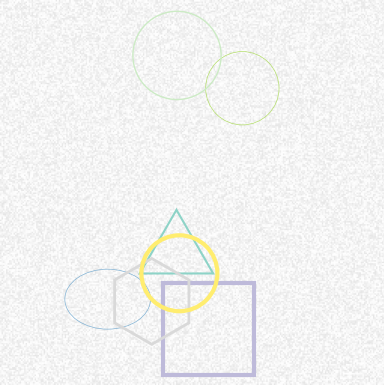[{"shape": "triangle", "thickness": 1.5, "radius": 0.55, "center": [0.458, 0.345]}, {"shape": "square", "thickness": 3, "radius": 0.59, "center": [0.542, 0.146]}, {"shape": "oval", "thickness": 0.5, "radius": 0.56, "center": [0.28, 0.223]}, {"shape": "circle", "thickness": 0.5, "radius": 0.48, "center": [0.63, 0.771]}, {"shape": "hexagon", "thickness": 2, "radius": 0.56, "center": [0.394, 0.217]}, {"shape": "circle", "thickness": 1, "radius": 0.57, "center": [0.46, 0.856]}, {"shape": "circle", "thickness": 3, "radius": 0.49, "center": [0.466, 0.29]}]